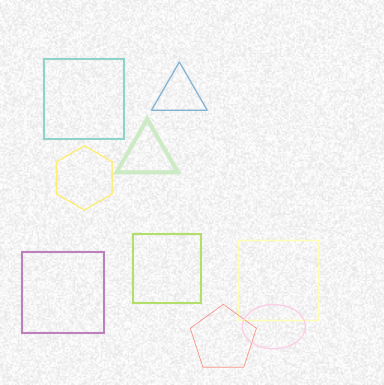[{"shape": "square", "thickness": 1.5, "radius": 0.52, "center": [0.218, 0.743]}, {"shape": "square", "thickness": 1, "radius": 0.52, "center": [0.722, 0.273]}, {"shape": "pentagon", "thickness": 0.5, "radius": 0.45, "center": [0.58, 0.119]}, {"shape": "triangle", "thickness": 1, "radius": 0.42, "center": [0.466, 0.755]}, {"shape": "square", "thickness": 1.5, "radius": 0.45, "center": [0.434, 0.303]}, {"shape": "oval", "thickness": 1, "radius": 0.41, "center": [0.711, 0.152]}, {"shape": "square", "thickness": 1.5, "radius": 0.53, "center": [0.164, 0.24]}, {"shape": "triangle", "thickness": 3, "radius": 0.46, "center": [0.382, 0.598]}, {"shape": "hexagon", "thickness": 1, "radius": 0.42, "center": [0.219, 0.538]}]